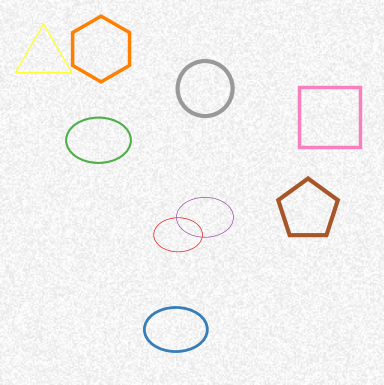[{"shape": "oval", "thickness": 0.5, "radius": 0.32, "center": [0.463, 0.39]}, {"shape": "oval", "thickness": 2, "radius": 0.41, "center": [0.457, 0.144]}, {"shape": "oval", "thickness": 1.5, "radius": 0.42, "center": [0.256, 0.636]}, {"shape": "oval", "thickness": 0.5, "radius": 0.37, "center": [0.532, 0.436]}, {"shape": "hexagon", "thickness": 2.5, "radius": 0.43, "center": [0.263, 0.873]}, {"shape": "triangle", "thickness": 1, "radius": 0.42, "center": [0.113, 0.853]}, {"shape": "pentagon", "thickness": 3, "radius": 0.41, "center": [0.8, 0.455]}, {"shape": "square", "thickness": 2.5, "radius": 0.39, "center": [0.856, 0.697]}, {"shape": "circle", "thickness": 3, "radius": 0.36, "center": [0.533, 0.77]}]